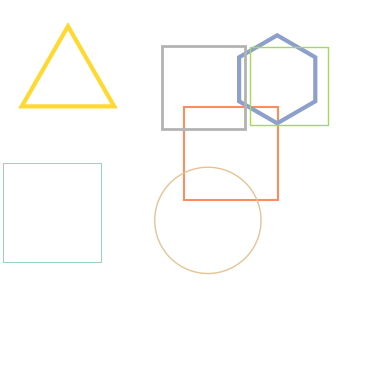[{"shape": "square", "thickness": 0.5, "radius": 0.64, "center": [0.135, 0.449]}, {"shape": "square", "thickness": 1.5, "radius": 0.61, "center": [0.6, 0.602]}, {"shape": "hexagon", "thickness": 3, "radius": 0.57, "center": [0.72, 0.794]}, {"shape": "square", "thickness": 1, "radius": 0.51, "center": [0.751, 0.776]}, {"shape": "triangle", "thickness": 3, "radius": 0.69, "center": [0.177, 0.793]}, {"shape": "circle", "thickness": 1, "radius": 0.69, "center": [0.54, 0.428]}, {"shape": "square", "thickness": 2, "radius": 0.54, "center": [0.528, 0.772]}]